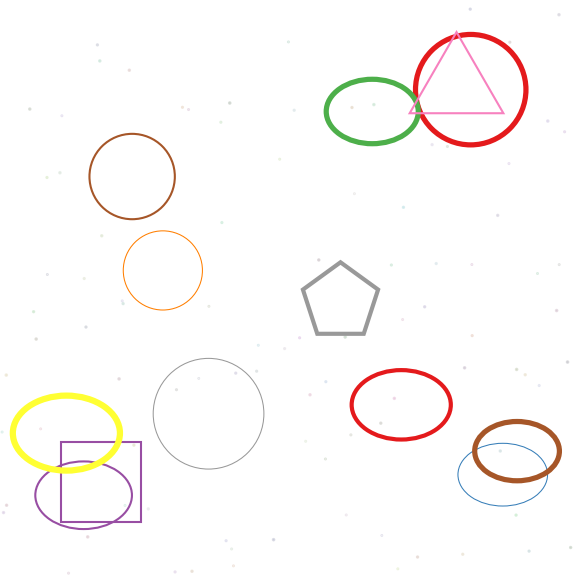[{"shape": "circle", "thickness": 2.5, "radius": 0.48, "center": [0.815, 0.844]}, {"shape": "oval", "thickness": 2, "radius": 0.43, "center": [0.695, 0.298]}, {"shape": "oval", "thickness": 0.5, "radius": 0.39, "center": [0.871, 0.177]}, {"shape": "oval", "thickness": 2.5, "radius": 0.4, "center": [0.645, 0.806]}, {"shape": "square", "thickness": 1, "radius": 0.35, "center": [0.174, 0.165]}, {"shape": "oval", "thickness": 1, "radius": 0.42, "center": [0.145, 0.142]}, {"shape": "circle", "thickness": 0.5, "radius": 0.34, "center": [0.282, 0.531]}, {"shape": "oval", "thickness": 3, "radius": 0.46, "center": [0.115, 0.249]}, {"shape": "oval", "thickness": 2.5, "radius": 0.37, "center": [0.895, 0.218]}, {"shape": "circle", "thickness": 1, "radius": 0.37, "center": [0.229, 0.693]}, {"shape": "triangle", "thickness": 1, "radius": 0.47, "center": [0.791, 0.85]}, {"shape": "circle", "thickness": 0.5, "radius": 0.48, "center": [0.361, 0.283]}, {"shape": "pentagon", "thickness": 2, "radius": 0.34, "center": [0.59, 0.477]}]